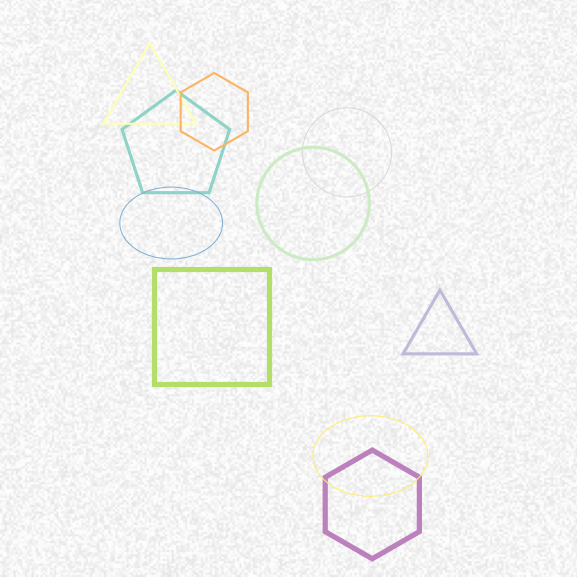[{"shape": "pentagon", "thickness": 1.5, "radius": 0.49, "center": [0.305, 0.745]}, {"shape": "triangle", "thickness": 1, "radius": 0.46, "center": [0.259, 0.831]}, {"shape": "triangle", "thickness": 1.5, "radius": 0.37, "center": [0.762, 0.423]}, {"shape": "oval", "thickness": 0.5, "radius": 0.44, "center": [0.296, 0.613]}, {"shape": "hexagon", "thickness": 1, "radius": 0.34, "center": [0.371, 0.806]}, {"shape": "square", "thickness": 2.5, "radius": 0.5, "center": [0.367, 0.434]}, {"shape": "circle", "thickness": 0.5, "radius": 0.39, "center": [0.601, 0.735]}, {"shape": "hexagon", "thickness": 2.5, "radius": 0.47, "center": [0.645, 0.126]}, {"shape": "circle", "thickness": 1.5, "radius": 0.49, "center": [0.542, 0.647]}, {"shape": "oval", "thickness": 0.5, "radius": 0.5, "center": [0.641, 0.21]}]